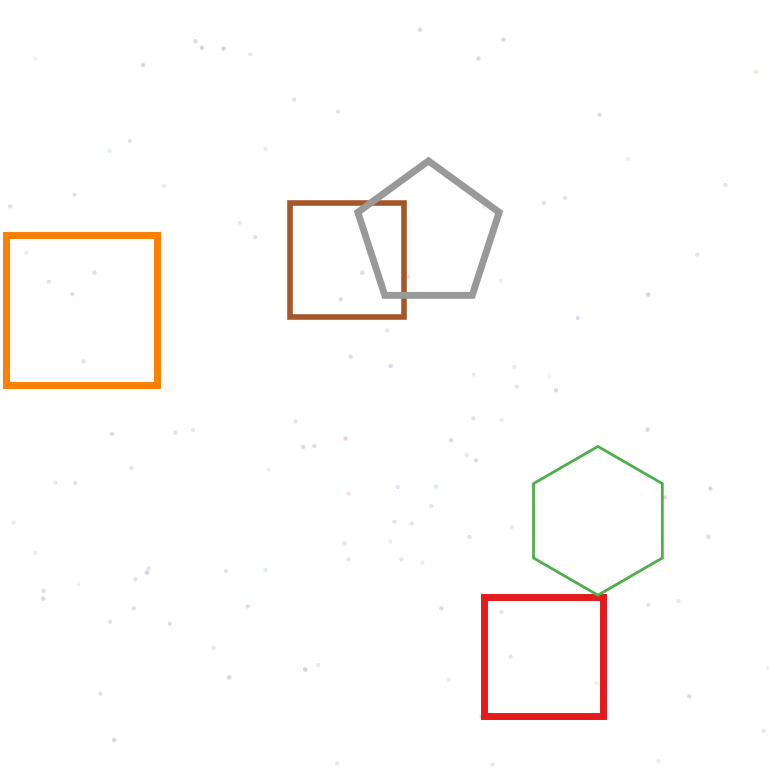[{"shape": "square", "thickness": 2.5, "radius": 0.39, "center": [0.706, 0.147]}, {"shape": "hexagon", "thickness": 1, "radius": 0.48, "center": [0.777, 0.324]}, {"shape": "square", "thickness": 2.5, "radius": 0.49, "center": [0.106, 0.597]}, {"shape": "square", "thickness": 2, "radius": 0.37, "center": [0.451, 0.662]}, {"shape": "pentagon", "thickness": 2.5, "radius": 0.48, "center": [0.556, 0.694]}]